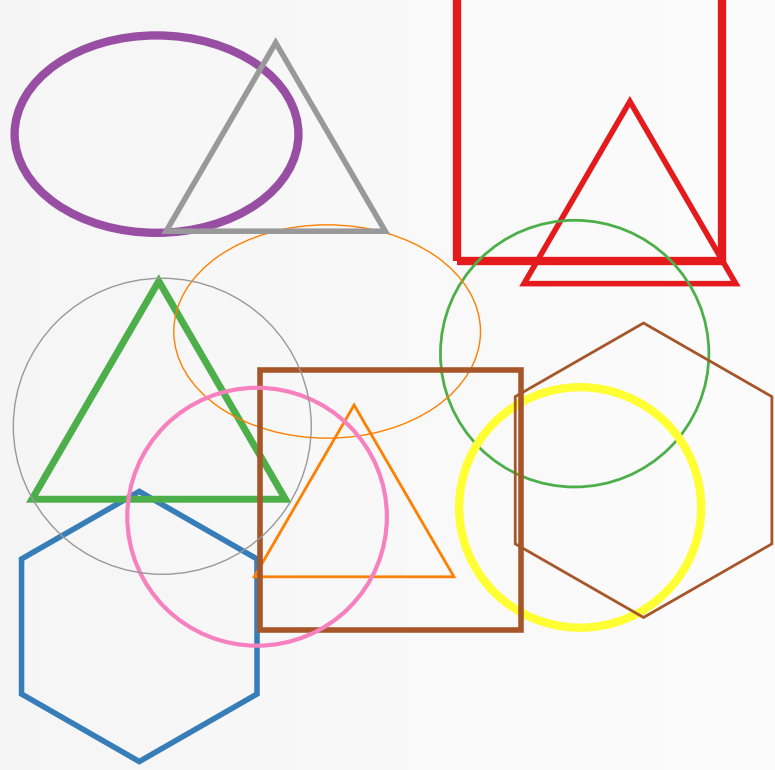[{"shape": "triangle", "thickness": 2, "radius": 0.79, "center": [0.813, 0.711]}, {"shape": "square", "thickness": 3, "radius": 0.85, "center": [0.761, 0.832]}, {"shape": "hexagon", "thickness": 2, "radius": 0.88, "center": [0.18, 0.186]}, {"shape": "circle", "thickness": 1, "radius": 0.87, "center": [0.741, 0.541]}, {"shape": "triangle", "thickness": 2.5, "radius": 0.94, "center": [0.205, 0.446]}, {"shape": "oval", "thickness": 3, "radius": 0.92, "center": [0.202, 0.826]}, {"shape": "oval", "thickness": 0.5, "radius": 0.99, "center": [0.422, 0.569]}, {"shape": "triangle", "thickness": 1, "radius": 0.74, "center": [0.457, 0.325]}, {"shape": "circle", "thickness": 3, "radius": 0.78, "center": [0.749, 0.341]}, {"shape": "square", "thickness": 2, "radius": 0.84, "center": [0.504, 0.35]}, {"shape": "hexagon", "thickness": 1, "radius": 0.96, "center": [0.83, 0.389]}, {"shape": "circle", "thickness": 1.5, "radius": 0.84, "center": [0.332, 0.329]}, {"shape": "triangle", "thickness": 2, "radius": 0.82, "center": [0.356, 0.781]}, {"shape": "circle", "thickness": 0.5, "radius": 0.96, "center": [0.209, 0.446]}]